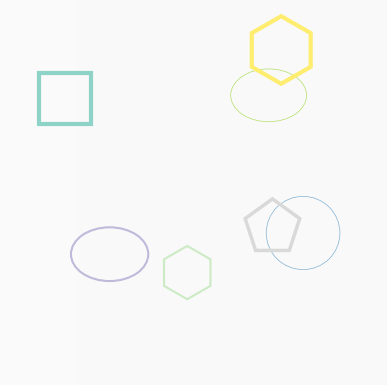[{"shape": "square", "thickness": 3, "radius": 0.33, "center": [0.168, 0.744]}, {"shape": "oval", "thickness": 1.5, "radius": 0.5, "center": [0.283, 0.34]}, {"shape": "circle", "thickness": 0.5, "radius": 0.48, "center": [0.782, 0.395]}, {"shape": "oval", "thickness": 0.5, "radius": 0.49, "center": [0.693, 0.752]}, {"shape": "pentagon", "thickness": 2.5, "radius": 0.37, "center": [0.703, 0.409]}, {"shape": "hexagon", "thickness": 1.5, "radius": 0.35, "center": [0.483, 0.292]}, {"shape": "hexagon", "thickness": 3, "radius": 0.44, "center": [0.726, 0.87]}]